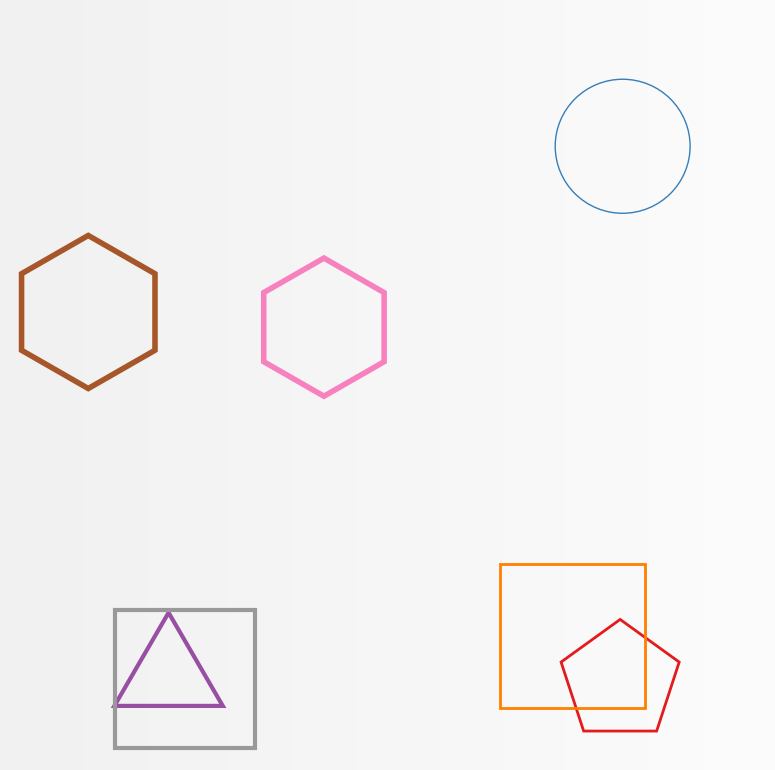[{"shape": "pentagon", "thickness": 1, "radius": 0.4, "center": [0.8, 0.115]}, {"shape": "circle", "thickness": 0.5, "radius": 0.44, "center": [0.803, 0.81]}, {"shape": "triangle", "thickness": 1.5, "radius": 0.4, "center": [0.218, 0.124]}, {"shape": "square", "thickness": 1, "radius": 0.47, "center": [0.739, 0.174]}, {"shape": "hexagon", "thickness": 2, "radius": 0.5, "center": [0.114, 0.595]}, {"shape": "hexagon", "thickness": 2, "radius": 0.45, "center": [0.418, 0.575]}, {"shape": "square", "thickness": 1.5, "radius": 0.45, "center": [0.239, 0.118]}]